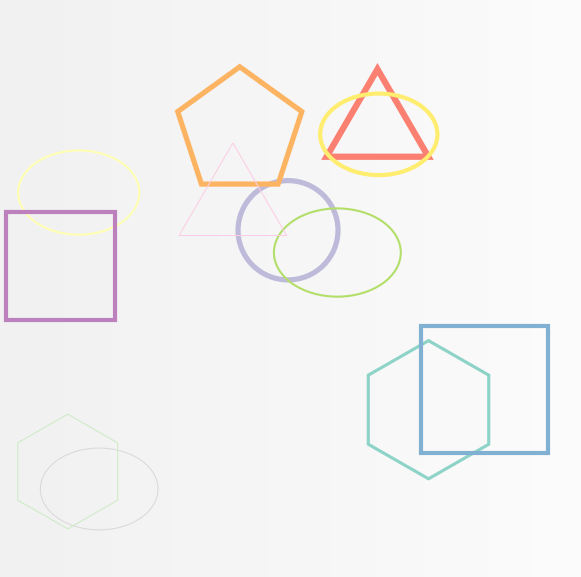[{"shape": "hexagon", "thickness": 1.5, "radius": 0.6, "center": [0.737, 0.29]}, {"shape": "oval", "thickness": 1, "radius": 0.52, "center": [0.135, 0.666]}, {"shape": "circle", "thickness": 2.5, "radius": 0.43, "center": [0.496, 0.6]}, {"shape": "triangle", "thickness": 3, "radius": 0.51, "center": [0.649, 0.778]}, {"shape": "square", "thickness": 2, "radius": 0.55, "center": [0.834, 0.325]}, {"shape": "pentagon", "thickness": 2.5, "radius": 0.56, "center": [0.413, 0.771]}, {"shape": "oval", "thickness": 1, "radius": 0.55, "center": [0.58, 0.562]}, {"shape": "triangle", "thickness": 0.5, "radius": 0.53, "center": [0.401, 0.645]}, {"shape": "oval", "thickness": 0.5, "radius": 0.51, "center": [0.171, 0.152]}, {"shape": "square", "thickness": 2, "radius": 0.47, "center": [0.104, 0.538]}, {"shape": "hexagon", "thickness": 0.5, "radius": 0.5, "center": [0.116, 0.183]}, {"shape": "oval", "thickness": 2, "radius": 0.5, "center": [0.652, 0.767]}]